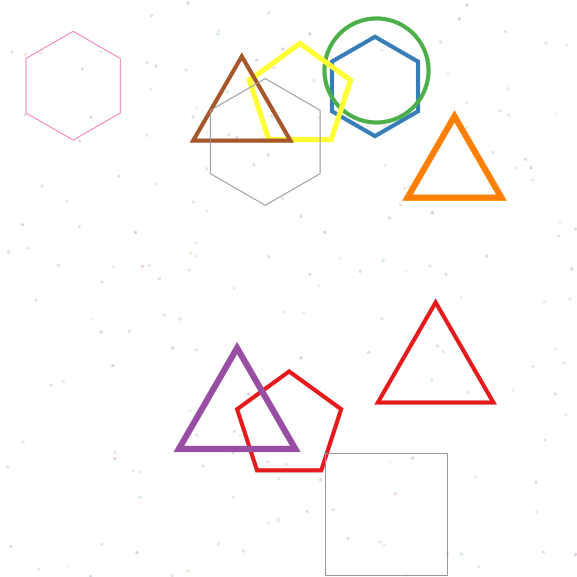[{"shape": "pentagon", "thickness": 2, "radius": 0.47, "center": [0.501, 0.261]}, {"shape": "triangle", "thickness": 2, "radius": 0.58, "center": [0.754, 0.36]}, {"shape": "hexagon", "thickness": 2, "radius": 0.43, "center": [0.649, 0.849]}, {"shape": "circle", "thickness": 2, "radius": 0.45, "center": [0.652, 0.877]}, {"shape": "triangle", "thickness": 3, "radius": 0.58, "center": [0.411, 0.28]}, {"shape": "triangle", "thickness": 3, "radius": 0.47, "center": [0.787, 0.704]}, {"shape": "pentagon", "thickness": 2.5, "radius": 0.46, "center": [0.52, 0.832]}, {"shape": "triangle", "thickness": 2, "radius": 0.49, "center": [0.419, 0.804]}, {"shape": "hexagon", "thickness": 0.5, "radius": 0.47, "center": [0.127, 0.851]}, {"shape": "square", "thickness": 0.5, "radius": 0.53, "center": [0.669, 0.11]}, {"shape": "hexagon", "thickness": 0.5, "radius": 0.55, "center": [0.459, 0.753]}]